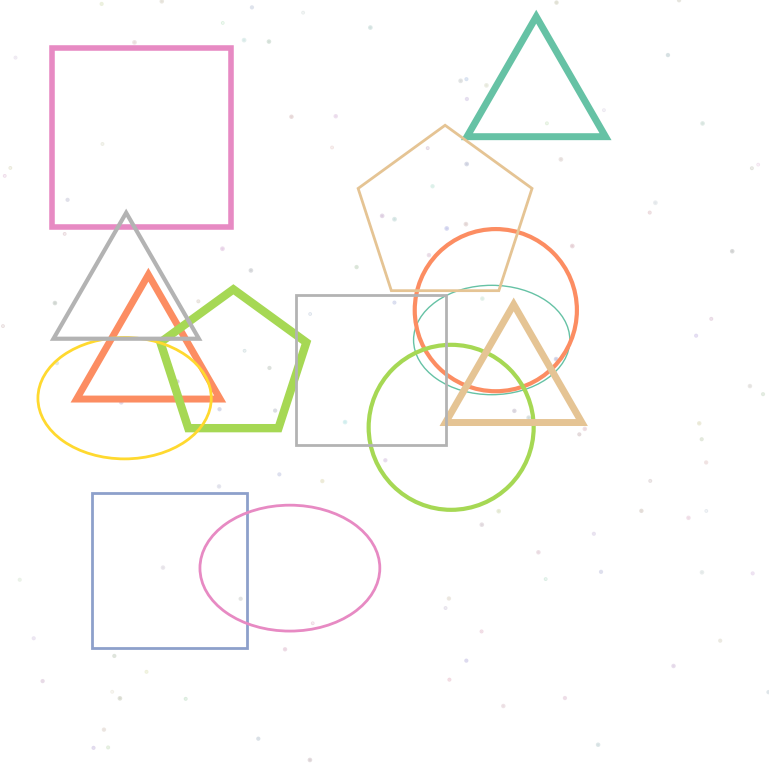[{"shape": "triangle", "thickness": 2.5, "radius": 0.52, "center": [0.696, 0.874]}, {"shape": "oval", "thickness": 0.5, "radius": 0.51, "center": [0.639, 0.558]}, {"shape": "triangle", "thickness": 2.5, "radius": 0.54, "center": [0.193, 0.536]}, {"shape": "circle", "thickness": 1.5, "radius": 0.53, "center": [0.644, 0.597]}, {"shape": "square", "thickness": 1, "radius": 0.5, "center": [0.22, 0.26]}, {"shape": "square", "thickness": 2, "radius": 0.58, "center": [0.184, 0.822]}, {"shape": "oval", "thickness": 1, "radius": 0.58, "center": [0.376, 0.262]}, {"shape": "pentagon", "thickness": 3, "radius": 0.5, "center": [0.303, 0.525]}, {"shape": "circle", "thickness": 1.5, "radius": 0.54, "center": [0.586, 0.445]}, {"shape": "oval", "thickness": 1, "radius": 0.56, "center": [0.162, 0.483]}, {"shape": "triangle", "thickness": 2.5, "radius": 0.51, "center": [0.667, 0.502]}, {"shape": "pentagon", "thickness": 1, "radius": 0.59, "center": [0.578, 0.719]}, {"shape": "square", "thickness": 1, "radius": 0.49, "center": [0.482, 0.519]}, {"shape": "triangle", "thickness": 1.5, "radius": 0.55, "center": [0.164, 0.615]}]